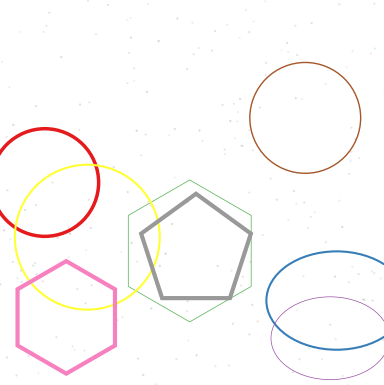[{"shape": "circle", "thickness": 2.5, "radius": 0.7, "center": [0.116, 0.526]}, {"shape": "oval", "thickness": 1.5, "radius": 0.91, "center": [0.874, 0.219]}, {"shape": "hexagon", "thickness": 0.5, "radius": 0.92, "center": [0.493, 0.348]}, {"shape": "oval", "thickness": 0.5, "radius": 0.77, "center": [0.858, 0.121]}, {"shape": "circle", "thickness": 1.5, "radius": 0.94, "center": [0.227, 0.384]}, {"shape": "circle", "thickness": 1, "radius": 0.72, "center": [0.793, 0.694]}, {"shape": "hexagon", "thickness": 3, "radius": 0.73, "center": [0.172, 0.176]}, {"shape": "pentagon", "thickness": 3, "radius": 0.75, "center": [0.509, 0.347]}]